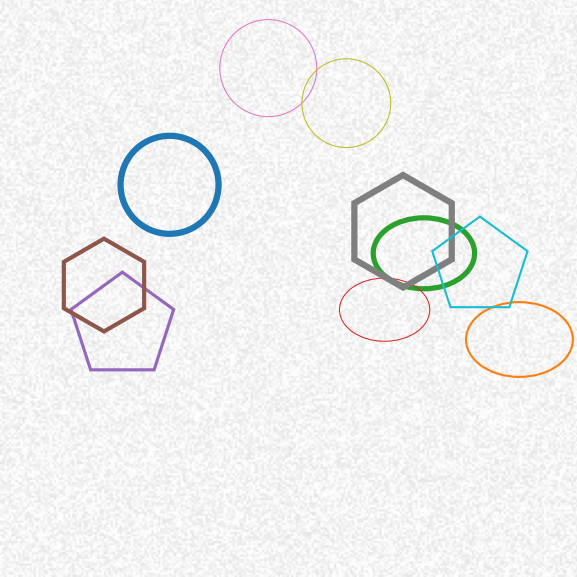[{"shape": "circle", "thickness": 3, "radius": 0.42, "center": [0.294, 0.679]}, {"shape": "oval", "thickness": 1, "radius": 0.46, "center": [0.899, 0.411]}, {"shape": "oval", "thickness": 2.5, "radius": 0.44, "center": [0.734, 0.561]}, {"shape": "oval", "thickness": 0.5, "radius": 0.39, "center": [0.666, 0.463]}, {"shape": "pentagon", "thickness": 1.5, "radius": 0.47, "center": [0.212, 0.434]}, {"shape": "hexagon", "thickness": 2, "radius": 0.4, "center": [0.18, 0.506]}, {"shape": "circle", "thickness": 0.5, "radius": 0.42, "center": [0.465, 0.881]}, {"shape": "hexagon", "thickness": 3, "radius": 0.49, "center": [0.698, 0.599]}, {"shape": "circle", "thickness": 0.5, "radius": 0.38, "center": [0.6, 0.82]}, {"shape": "pentagon", "thickness": 1, "radius": 0.43, "center": [0.831, 0.537]}]